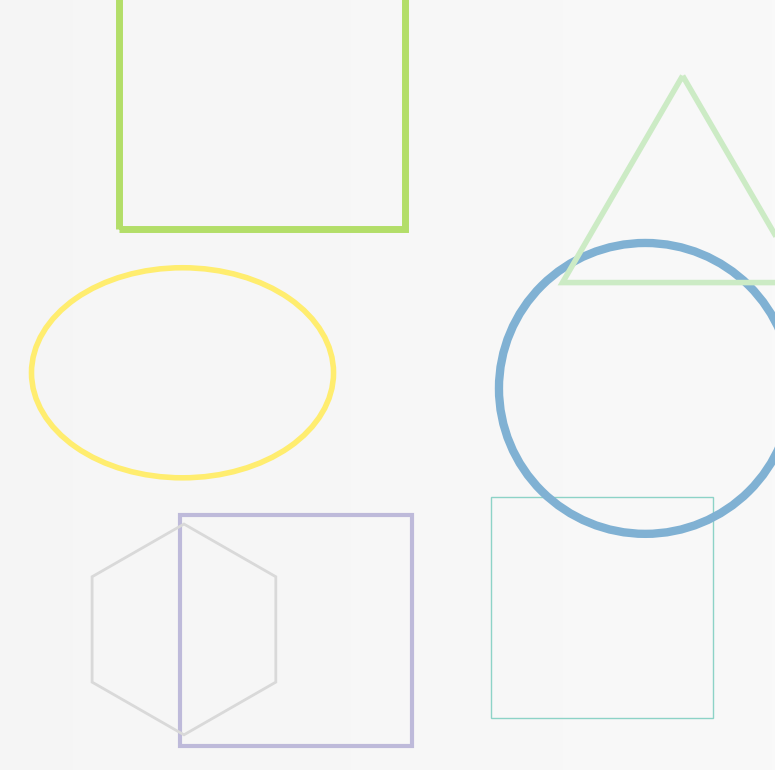[{"shape": "square", "thickness": 0.5, "radius": 0.72, "center": [0.777, 0.211]}, {"shape": "square", "thickness": 1.5, "radius": 0.75, "center": [0.382, 0.181]}, {"shape": "circle", "thickness": 3, "radius": 0.94, "center": [0.833, 0.496]}, {"shape": "square", "thickness": 2.5, "radius": 0.92, "center": [0.338, 0.888]}, {"shape": "hexagon", "thickness": 1, "radius": 0.68, "center": [0.237, 0.183]}, {"shape": "triangle", "thickness": 2, "radius": 0.9, "center": [0.881, 0.723]}, {"shape": "oval", "thickness": 2, "radius": 0.97, "center": [0.235, 0.516]}]